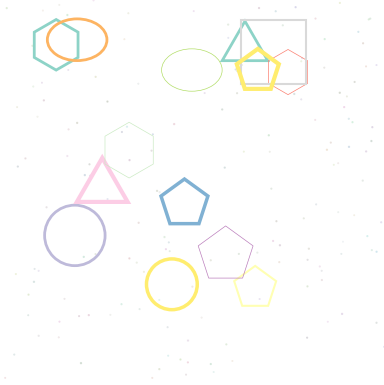[{"shape": "triangle", "thickness": 2, "radius": 0.34, "center": [0.636, 0.877]}, {"shape": "hexagon", "thickness": 2, "radius": 0.33, "center": [0.146, 0.884]}, {"shape": "pentagon", "thickness": 1.5, "radius": 0.29, "center": [0.663, 0.252]}, {"shape": "circle", "thickness": 2, "radius": 0.39, "center": [0.194, 0.389]}, {"shape": "hexagon", "thickness": 0.5, "radius": 0.29, "center": [0.748, 0.813]}, {"shape": "pentagon", "thickness": 2.5, "radius": 0.32, "center": [0.479, 0.471]}, {"shape": "oval", "thickness": 2, "radius": 0.39, "center": [0.2, 0.897]}, {"shape": "oval", "thickness": 0.5, "radius": 0.39, "center": [0.498, 0.818]}, {"shape": "triangle", "thickness": 3, "radius": 0.38, "center": [0.266, 0.514]}, {"shape": "square", "thickness": 1.5, "radius": 0.42, "center": [0.711, 0.865]}, {"shape": "pentagon", "thickness": 0.5, "radius": 0.37, "center": [0.586, 0.338]}, {"shape": "hexagon", "thickness": 0.5, "radius": 0.36, "center": [0.335, 0.61]}, {"shape": "pentagon", "thickness": 3, "radius": 0.29, "center": [0.67, 0.816]}, {"shape": "circle", "thickness": 2.5, "radius": 0.33, "center": [0.446, 0.262]}]